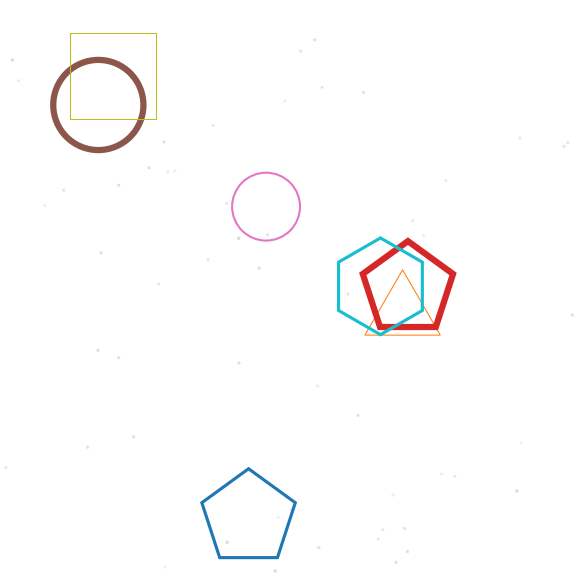[{"shape": "pentagon", "thickness": 1.5, "radius": 0.43, "center": [0.43, 0.102]}, {"shape": "triangle", "thickness": 0.5, "radius": 0.38, "center": [0.697, 0.457]}, {"shape": "pentagon", "thickness": 3, "radius": 0.41, "center": [0.706, 0.499]}, {"shape": "circle", "thickness": 3, "radius": 0.39, "center": [0.17, 0.817]}, {"shape": "circle", "thickness": 1, "radius": 0.29, "center": [0.461, 0.641]}, {"shape": "square", "thickness": 0.5, "radius": 0.37, "center": [0.195, 0.867]}, {"shape": "hexagon", "thickness": 1.5, "radius": 0.42, "center": [0.659, 0.503]}]